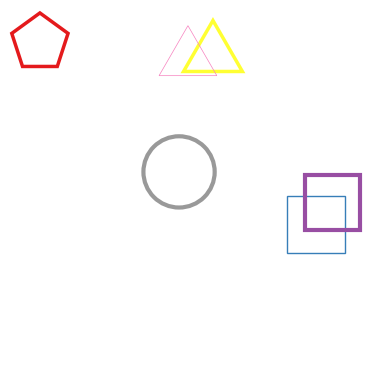[{"shape": "pentagon", "thickness": 2.5, "radius": 0.38, "center": [0.104, 0.89]}, {"shape": "square", "thickness": 1, "radius": 0.37, "center": [0.821, 0.418]}, {"shape": "square", "thickness": 3, "radius": 0.36, "center": [0.863, 0.474]}, {"shape": "triangle", "thickness": 2.5, "radius": 0.44, "center": [0.553, 0.858]}, {"shape": "triangle", "thickness": 0.5, "radius": 0.43, "center": [0.488, 0.847]}, {"shape": "circle", "thickness": 3, "radius": 0.46, "center": [0.465, 0.554]}]